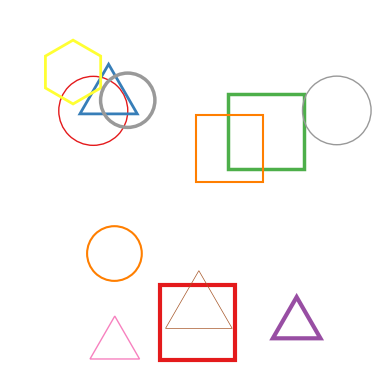[{"shape": "square", "thickness": 3, "radius": 0.49, "center": [0.514, 0.162]}, {"shape": "circle", "thickness": 1, "radius": 0.45, "center": [0.242, 0.712]}, {"shape": "triangle", "thickness": 2, "radius": 0.43, "center": [0.282, 0.747]}, {"shape": "square", "thickness": 2.5, "radius": 0.49, "center": [0.692, 0.658]}, {"shape": "triangle", "thickness": 3, "radius": 0.36, "center": [0.77, 0.157]}, {"shape": "square", "thickness": 1.5, "radius": 0.44, "center": [0.596, 0.615]}, {"shape": "circle", "thickness": 1.5, "radius": 0.36, "center": [0.297, 0.341]}, {"shape": "hexagon", "thickness": 2, "radius": 0.41, "center": [0.19, 0.813]}, {"shape": "triangle", "thickness": 0.5, "radius": 0.5, "center": [0.517, 0.197]}, {"shape": "triangle", "thickness": 1, "radius": 0.37, "center": [0.298, 0.105]}, {"shape": "circle", "thickness": 1, "radius": 0.45, "center": [0.875, 0.713]}, {"shape": "circle", "thickness": 2.5, "radius": 0.35, "center": [0.332, 0.74]}]